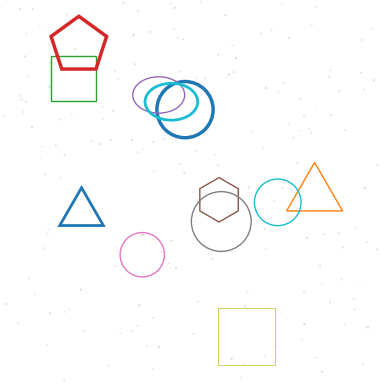[{"shape": "triangle", "thickness": 2, "radius": 0.33, "center": [0.212, 0.447]}, {"shape": "circle", "thickness": 2.5, "radius": 0.37, "center": [0.481, 0.715]}, {"shape": "triangle", "thickness": 1, "radius": 0.42, "center": [0.817, 0.494]}, {"shape": "square", "thickness": 1, "radius": 0.29, "center": [0.19, 0.795]}, {"shape": "pentagon", "thickness": 2.5, "radius": 0.38, "center": [0.205, 0.882]}, {"shape": "oval", "thickness": 1, "radius": 0.34, "center": [0.412, 0.753]}, {"shape": "hexagon", "thickness": 1, "radius": 0.29, "center": [0.569, 0.481]}, {"shape": "circle", "thickness": 1, "radius": 0.29, "center": [0.37, 0.338]}, {"shape": "circle", "thickness": 1, "radius": 0.39, "center": [0.575, 0.425]}, {"shape": "square", "thickness": 0.5, "radius": 0.38, "center": [0.64, 0.126]}, {"shape": "oval", "thickness": 2, "radius": 0.34, "center": [0.445, 0.736]}, {"shape": "circle", "thickness": 1, "radius": 0.3, "center": [0.721, 0.474]}]